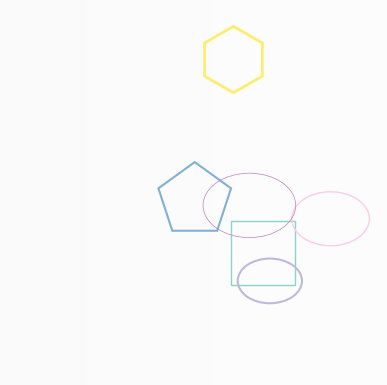[{"shape": "square", "thickness": 1, "radius": 0.42, "center": [0.679, 0.342]}, {"shape": "oval", "thickness": 1.5, "radius": 0.41, "center": [0.696, 0.27]}, {"shape": "pentagon", "thickness": 1.5, "radius": 0.49, "center": [0.503, 0.48]}, {"shape": "oval", "thickness": 1, "radius": 0.5, "center": [0.853, 0.432]}, {"shape": "oval", "thickness": 0.5, "radius": 0.6, "center": [0.644, 0.467]}, {"shape": "hexagon", "thickness": 2, "radius": 0.43, "center": [0.602, 0.845]}]